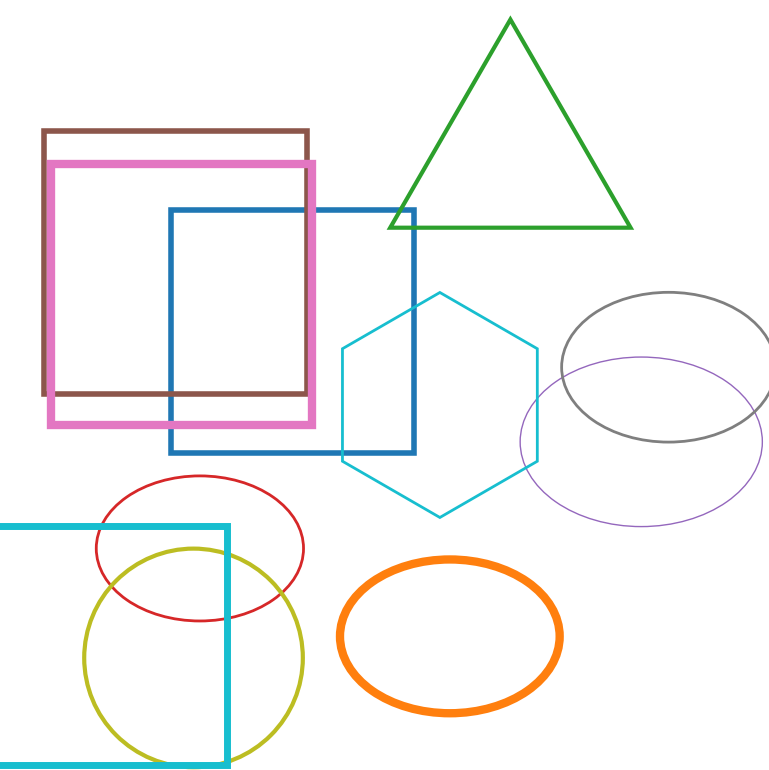[{"shape": "square", "thickness": 2, "radius": 0.79, "center": [0.38, 0.569]}, {"shape": "oval", "thickness": 3, "radius": 0.71, "center": [0.584, 0.174]}, {"shape": "triangle", "thickness": 1.5, "radius": 0.9, "center": [0.663, 0.794]}, {"shape": "oval", "thickness": 1, "radius": 0.67, "center": [0.26, 0.288]}, {"shape": "oval", "thickness": 0.5, "radius": 0.79, "center": [0.833, 0.426]}, {"shape": "square", "thickness": 2, "radius": 0.85, "center": [0.228, 0.659]}, {"shape": "square", "thickness": 3, "radius": 0.85, "center": [0.236, 0.618]}, {"shape": "oval", "thickness": 1, "radius": 0.69, "center": [0.868, 0.523]}, {"shape": "circle", "thickness": 1.5, "radius": 0.71, "center": [0.251, 0.146]}, {"shape": "hexagon", "thickness": 1, "radius": 0.73, "center": [0.571, 0.474]}, {"shape": "square", "thickness": 2.5, "radius": 0.77, "center": [0.14, 0.162]}]